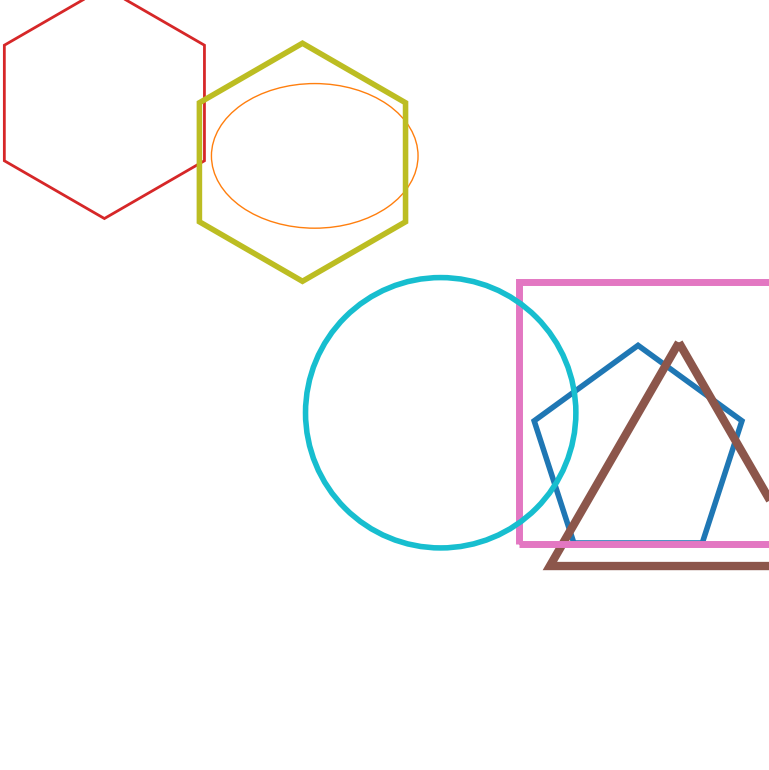[{"shape": "pentagon", "thickness": 2, "radius": 0.71, "center": [0.829, 0.41]}, {"shape": "oval", "thickness": 0.5, "radius": 0.67, "center": [0.409, 0.798]}, {"shape": "hexagon", "thickness": 1, "radius": 0.75, "center": [0.136, 0.866]}, {"shape": "triangle", "thickness": 3, "radius": 0.97, "center": [0.882, 0.362]}, {"shape": "square", "thickness": 2.5, "radius": 0.85, "center": [0.844, 0.464]}, {"shape": "hexagon", "thickness": 2, "radius": 0.77, "center": [0.393, 0.789]}, {"shape": "circle", "thickness": 2, "radius": 0.88, "center": [0.572, 0.464]}]